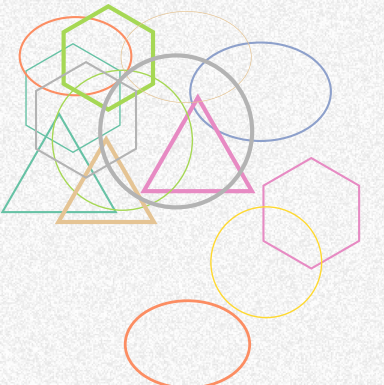[{"shape": "hexagon", "thickness": 1, "radius": 0.7, "center": [0.19, 0.745]}, {"shape": "triangle", "thickness": 1.5, "radius": 0.85, "center": [0.154, 0.534]}, {"shape": "oval", "thickness": 2, "radius": 0.81, "center": [0.487, 0.106]}, {"shape": "oval", "thickness": 1.5, "radius": 0.73, "center": [0.196, 0.854]}, {"shape": "oval", "thickness": 1.5, "radius": 0.91, "center": [0.677, 0.762]}, {"shape": "hexagon", "thickness": 1.5, "radius": 0.72, "center": [0.809, 0.446]}, {"shape": "triangle", "thickness": 3, "radius": 0.81, "center": [0.514, 0.584]}, {"shape": "circle", "thickness": 1, "radius": 0.91, "center": [0.318, 0.636]}, {"shape": "hexagon", "thickness": 3, "radius": 0.67, "center": [0.281, 0.849]}, {"shape": "circle", "thickness": 1, "radius": 0.72, "center": [0.692, 0.319]}, {"shape": "triangle", "thickness": 3, "radius": 0.72, "center": [0.276, 0.495]}, {"shape": "oval", "thickness": 0.5, "radius": 0.85, "center": [0.484, 0.852]}, {"shape": "circle", "thickness": 3, "radius": 0.99, "center": [0.458, 0.659]}, {"shape": "hexagon", "thickness": 1.5, "radius": 0.75, "center": [0.223, 0.689]}]